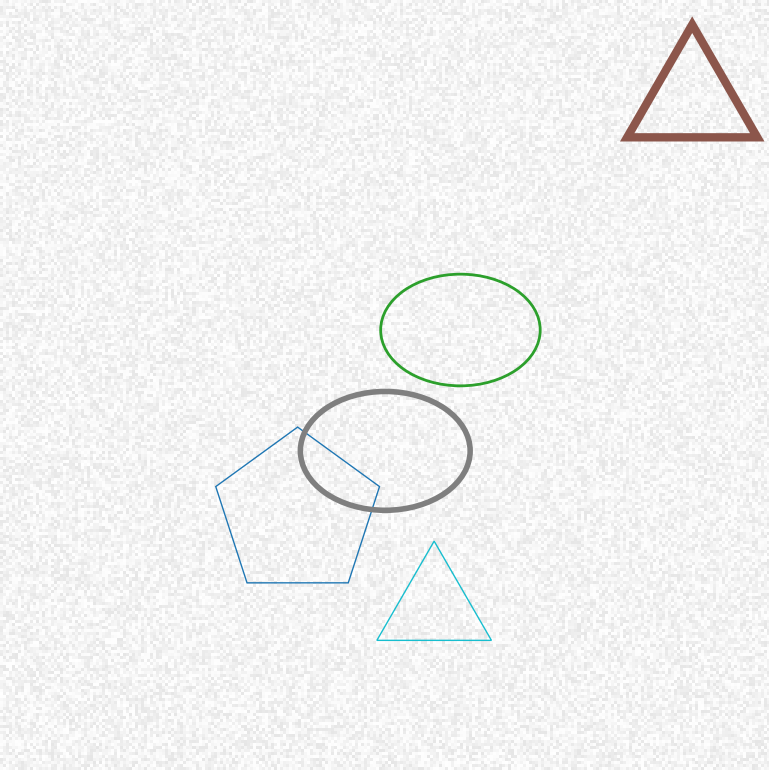[{"shape": "pentagon", "thickness": 0.5, "radius": 0.56, "center": [0.387, 0.334]}, {"shape": "oval", "thickness": 1, "radius": 0.52, "center": [0.598, 0.571]}, {"shape": "triangle", "thickness": 3, "radius": 0.49, "center": [0.899, 0.87]}, {"shape": "oval", "thickness": 2, "radius": 0.55, "center": [0.5, 0.414]}, {"shape": "triangle", "thickness": 0.5, "radius": 0.43, "center": [0.564, 0.211]}]